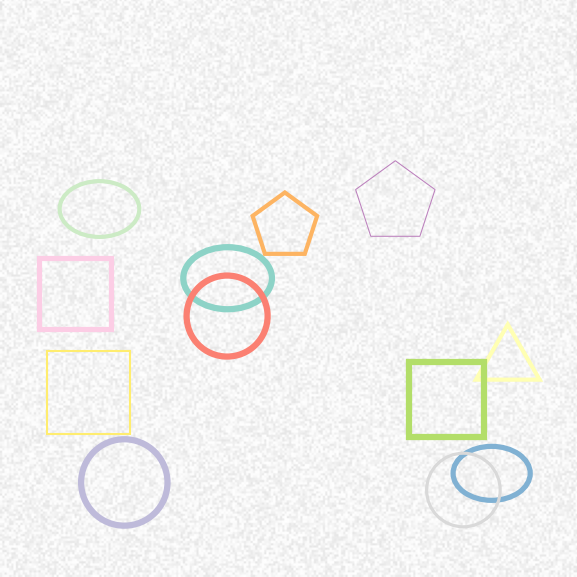[{"shape": "oval", "thickness": 3, "radius": 0.38, "center": [0.394, 0.517]}, {"shape": "triangle", "thickness": 2, "radius": 0.32, "center": [0.879, 0.374]}, {"shape": "circle", "thickness": 3, "radius": 0.37, "center": [0.215, 0.164]}, {"shape": "circle", "thickness": 3, "radius": 0.35, "center": [0.393, 0.452]}, {"shape": "oval", "thickness": 2.5, "radius": 0.33, "center": [0.851, 0.179]}, {"shape": "pentagon", "thickness": 2, "radius": 0.29, "center": [0.493, 0.607]}, {"shape": "square", "thickness": 3, "radius": 0.32, "center": [0.773, 0.307]}, {"shape": "square", "thickness": 2.5, "radius": 0.31, "center": [0.129, 0.491]}, {"shape": "circle", "thickness": 1.5, "radius": 0.32, "center": [0.802, 0.151]}, {"shape": "pentagon", "thickness": 0.5, "radius": 0.36, "center": [0.685, 0.648]}, {"shape": "oval", "thickness": 2, "radius": 0.34, "center": [0.172, 0.637]}, {"shape": "square", "thickness": 1, "radius": 0.36, "center": [0.153, 0.319]}]